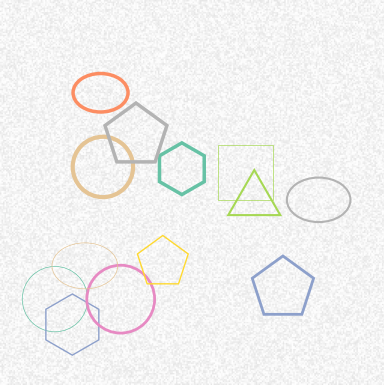[{"shape": "circle", "thickness": 0.5, "radius": 0.42, "center": [0.143, 0.223]}, {"shape": "hexagon", "thickness": 2.5, "radius": 0.34, "center": [0.472, 0.562]}, {"shape": "oval", "thickness": 2.5, "radius": 0.36, "center": [0.261, 0.759]}, {"shape": "hexagon", "thickness": 1, "radius": 0.4, "center": [0.188, 0.157]}, {"shape": "pentagon", "thickness": 2, "radius": 0.42, "center": [0.735, 0.251]}, {"shape": "circle", "thickness": 2, "radius": 0.44, "center": [0.314, 0.223]}, {"shape": "square", "thickness": 0.5, "radius": 0.35, "center": [0.637, 0.552]}, {"shape": "triangle", "thickness": 1.5, "radius": 0.39, "center": [0.66, 0.48]}, {"shape": "pentagon", "thickness": 1, "radius": 0.35, "center": [0.423, 0.319]}, {"shape": "oval", "thickness": 0.5, "radius": 0.43, "center": [0.22, 0.309]}, {"shape": "circle", "thickness": 3, "radius": 0.39, "center": [0.267, 0.566]}, {"shape": "pentagon", "thickness": 2.5, "radius": 0.42, "center": [0.353, 0.648]}, {"shape": "oval", "thickness": 1.5, "radius": 0.41, "center": [0.828, 0.481]}]